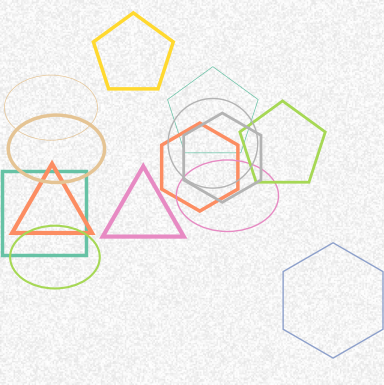[{"shape": "square", "thickness": 2.5, "radius": 0.55, "center": [0.115, 0.446]}, {"shape": "pentagon", "thickness": 0.5, "radius": 0.62, "center": [0.553, 0.703]}, {"shape": "hexagon", "thickness": 2.5, "radius": 0.57, "center": [0.519, 0.566]}, {"shape": "triangle", "thickness": 3, "radius": 0.6, "center": [0.135, 0.455]}, {"shape": "hexagon", "thickness": 1, "radius": 0.75, "center": [0.865, 0.22]}, {"shape": "triangle", "thickness": 3, "radius": 0.61, "center": [0.372, 0.446]}, {"shape": "oval", "thickness": 1, "radius": 0.66, "center": [0.591, 0.492]}, {"shape": "pentagon", "thickness": 2, "radius": 0.58, "center": [0.734, 0.621]}, {"shape": "oval", "thickness": 1.5, "radius": 0.58, "center": [0.143, 0.332]}, {"shape": "pentagon", "thickness": 2.5, "radius": 0.55, "center": [0.346, 0.857]}, {"shape": "oval", "thickness": 0.5, "radius": 0.6, "center": [0.132, 0.72]}, {"shape": "oval", "thickness": 2.5, "radius": 0.63, "center": [0.147, 0.614]}, {"shape": "hexagon", "thickness": 2, "radius": 0.58, "center": [0.577, 0.59]}, {"shape": "circle", "thickness": 1, "radius": 0.58, "center": [0.553, 0.628]}]